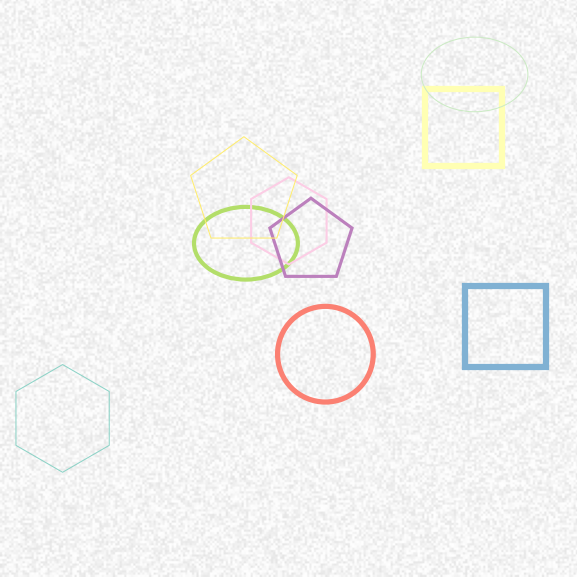[{"shape": "hexagon", "thickness": 0.5, "radius": 0.47, "center": [0.108, 0.275]}, {"shape": "square", "thickness": 3, "radius": 0.33, "center": [0.803, 0.778]}, {"shape": "circle", "thickness": 2.5, "radius": 0.41, "center": [0.563, 0.386]}, {"shape": "square", "thickness": 3, "radius": 0.35, "center": [0.875, 0.434]}, {"shape": "oval", "thickness": 2, "radius": 0.45, "center": [0.426, 0.578]}, {"shape": "hexagon", "thickness": 1, "radius": 0.38, "center": [0.5, 0.617]}, {"shape": "pentagon", "thickness": 1.5, "radius": 0.37, "center": [0.538, 0.581]}, {"shape": "oval", "thickness": 0.5, "radius": 0.46, "center": [0.822, 0.87]}, {"shape": "pentagon", "thickness": 0.5, "radius": 0.49, "center": [0.422, 0.665]}]